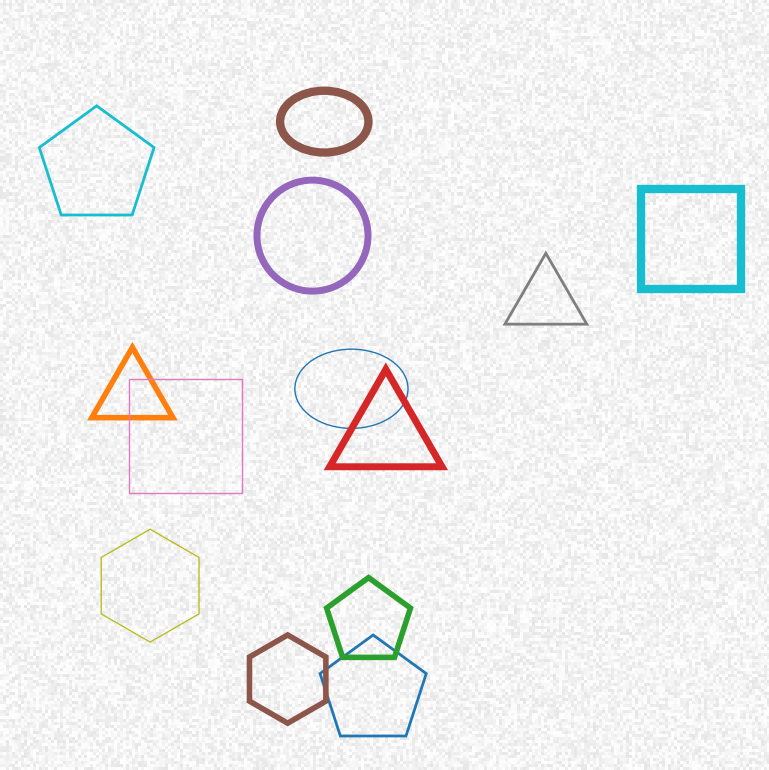[{"shape": "oval", "thickness": 0.5, "radius": 0.37, "center": [0.456, 0.495]}, {"shape": "pentagon", "thickness": 1, "radius": 0.36, "center": [0.485, 0.103]}, {"shape": "triangle", "thickness": 2, "radius": 0.3, "center": [0.172, 0.488]}, {"shape": "pentagon", "thickness": 2, "radius": 0.29, "center": [0.479, 0.193]}, {"shape": "triangle", "thickness": 2.5, "radius": 0.42, "center": [0.501, 0.436]}, {"shape": "circle", "thickness": 2.5, "radius": 0.36, "center": [0.406, 0.694]}, {"shape": "hexagon", "thickness": 2, "radius": 0.29, "center": [0.374, 0.118]}, {"shape": "oval", "thickness": 3, "radius": 0.29, "center": [0.421, 0.842]}, {"shape": "square", "thickness": 0.5, "radius": 0.37, "center": [0.241, 0.433]}, {"shape": "triangle", "thickness": 1, "radius": 0.31, "center": [0.709, 0.61]}, {"shape": "hexagon", "thickness": 0.5, "radius": 0.37, "center": [0.195, 0.239]}, {"shape": "pentagon", "thickness": 1, "radius": 0.39, "center": [0.126, 0.784]}, {"shape": "square", "thickness": 3, "radius": 0.33, "center": [0.897, 0.689]}]